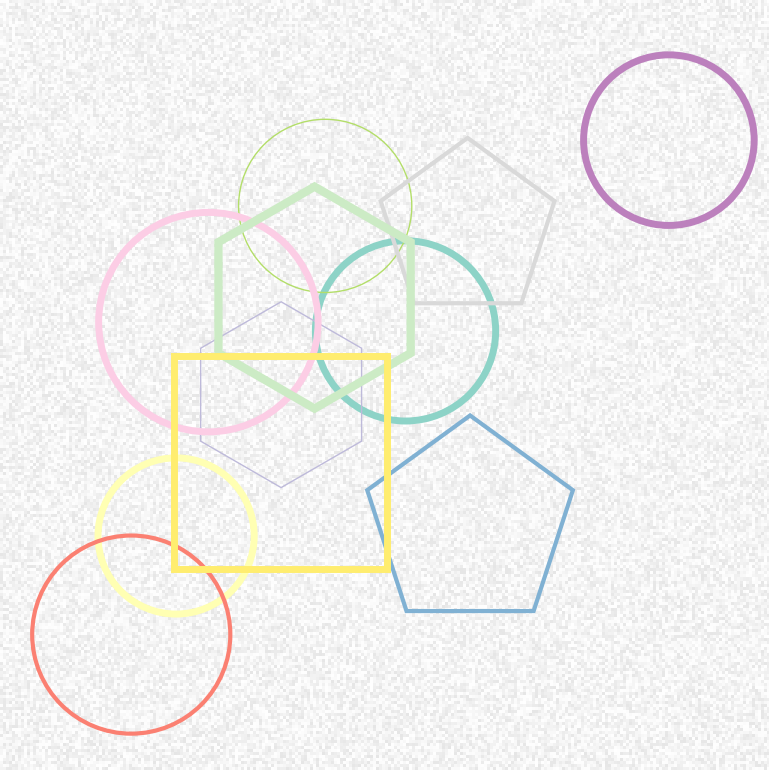[{"shape": "circle", "thickness": 2.5, "radius": 0.59, "center": [0.527, 0.57]}, {"shape": "circle", "thickness": 2.5, "radius": 0.51, "center": [0.229, 0.304]}, {"shape": "hexagon", "thickness": 0.5, "radius": 0.6, "center": [0.365, 0.487]}, {"shape": "circle", "thickness": 1.5, "radius": 0.64, "center": [0.17, 0.176]}, {"shape": "pentagon", "thickness": 1.5, "radius": 0.7, "center": [0.61, 0.32]}, {"shape": "circle", "thickness": 0.5, "radius": 0.56, "center": [0.422, 0.733]}, {"shape": "circle", "thickness": 2.5, "radius": 0.71, "center": [0.271, 0.582]}, {"shape": "pentagon", "thickness": 1.5, "radius": 0.59, "center": [0.607, 0.702]}, {"shape": "circle", "thickness": 2.5, "radius": 0.55, "center": [0.869, 0.818]}, {"shape": "hexagon", "thickness": 3, "radius": 0.72, "center": [0.409, 0.614]}, {"shape": "square", "thickness": 2.5, "radius": 0.69, "center": [0.364, 0.399]}]